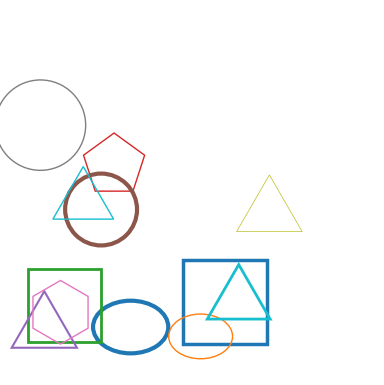[{"shape": "oval", "thickness": 3, "radius": 0.49, "center": [0.339, 0.151]}, {"shape": "square", "thickness": 2.5, "radius": 0.55, "center": [0.584, 0.215]}, {"shape": "oval", "thickness": 1, "radius": 0.41, "center": [0.521, 0.126]}, {"shape": "square", "thickness": 2, "radius": 0.48, "center": [0.167, 0.207]}, {"shape": "pentagon", "thickness": 1, "radius": 0.42, "center": [0.296, 0.571]}, {"shape": "triangle", "thickness": 1.5, "radius": 0.49, "center": [0.115, 0.146]}, {"shape": "circle", "thickness": 3, "radius": 0.47, "center": [0.263, 0.456]}, {"shape": "hexagon", "thickness": 1, "radius": 0.41, "center": [0.157, 0.189]}, {"shape": "circle", "thickness": 1, "radius": 0.59, "center": [0.105, 0.675]}, {"shape": "triangle", "thickness": 0.5, "radius": 0.49, "center": [0.7, 0.447]}, {"shape": "triangle", "thickness": 1, "radius": 0.45, "center": [0.216, 0.476]}, {"shape": "triangle", "thickness": 2, "radius": 0.47, "center": [0.62, 0.218]}]